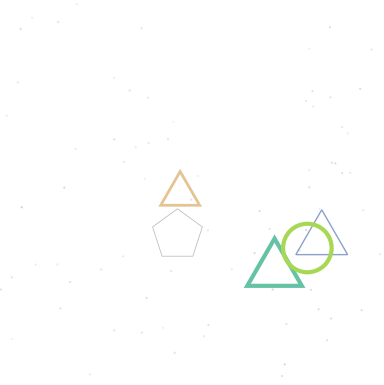[{"shape": "triangle", "thickness": 3, "radius": 0.41, "center": [0.713, 0.298]}, {"shape": "triangle", "thickness": 1, "radius": 0.39, "center": [0.836, 0.377]}, {"shape": "circle", "thickness": 3, "radius": 0.32, "center": [0.798, 0.356]}, {"shape": "triangle", "thickness": 2, "radius": 0.29, "center": [0.468, 0.496]}, {"shape": "pentagon", "thickness": 0.5, "radius": 0.34, "center": [0.461, 0.39]}]